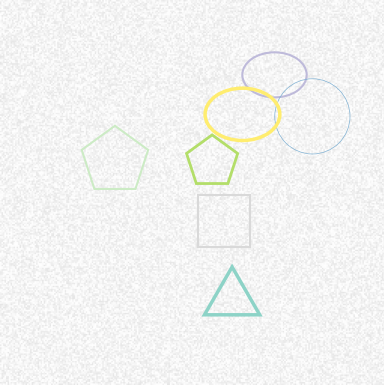[{"shape": "triangle", "thickness": 2.5, "radius": 0.41, "center": [0.603, 0.224]}, {"shape": "oval", "thickness": 1.5, "radius": 0.42, "center": [0.713, 0.806]}, {"shape": "circle", "thickness": 0.5, "radius": 0.49, "center": [0.811, 0.698]}, {"shape": "pentagon", "thickness": 2, "radius": 0.35, "center": [0.551, 0.58]}, {"shape": "square", "thickness": 1.5, "radius": 0.34, "center": [0.581, 0.427]}, {"shape": "pentagon", "thickness": 1.5, "radius": 0.45, "center": [0.298, 0.583]}, {"shape": "oval", "thickness": 2.5, "radius": 0.49, "center": [0.63, 0.703]}]